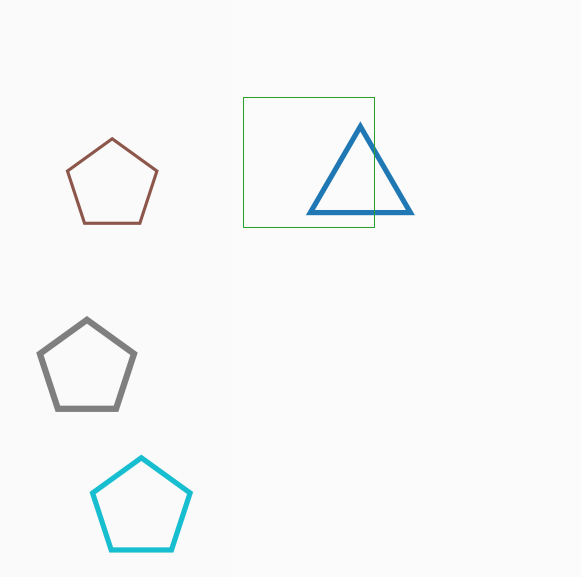[{"shape": "triangle", "thickness": 2.5, "radius": 0.5, "center": [0.62, 0.681]}, {"shape": "square", "thickness": 0.5, "radius": 0.56, "center": [0.53, 0.718]}, {"shape": "pentagon", "thickness": 1.5, "radius": 0.4, "center": [0.193, 0.678]}, {"shape": "pentagon", "thickness": 3, "radius": 0.43, "center": [0.15, 0.36]}, {"shape": "pentagon", "thickness": 2.5, "radius": 0.44, "center": [0.243, 0.118]}]